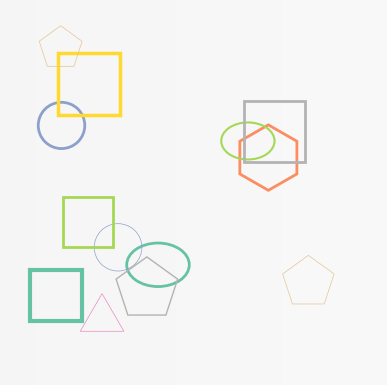[{"shape": "oval", "thickness": 2, "radius": 0.4, "center": [0.408, 0.312]}, {"shape": "square", "thickness": 3, "radius": 0.33, "center": [0.145, 0.232]}, {"shape": "hexagon", "thickness": 2, "radius": 0.42, "center": [0.693, 0.591]}, {"shape": "circle", "thickness": 0.5, "radius": 0.31, "center": [0.305, 0.358]}, {"shape": "circle", "thickness": 2, "radius": 0.3, "center": [0.159, 0.674]}, {"shape": "triangle", "thickness": 0.5, "radius": 0.33, "center": [0.263, 0.172]}, {"shape": "square", "thickness": 2, "radius": 0.32, "center": [0.228, 0.424]}, {"shape": "oval", "thickness": 1.5, "radius": 0.34, "center": [0.64, 0.634]}, {"shape": "square", "thickness": 2.5, "radius": 0.4, "center": [0.229, 0.782]}, {"shape": "pentagon", "thickness": 0.5, "radius": 0.35, "center": [0.796, 0.267]}, {"shape": "pentagon", "thickness": 0.5, "radius": 0.29, "center": [0.156, 0.875]}, {"shape": "pentagon", "thickness": 1, "radius": 0.42, "center": [0.379, 0.249]}, {"shape": "square", "thickness": 2, "radius": 0.39, "center": [0.709, 0.659]}]